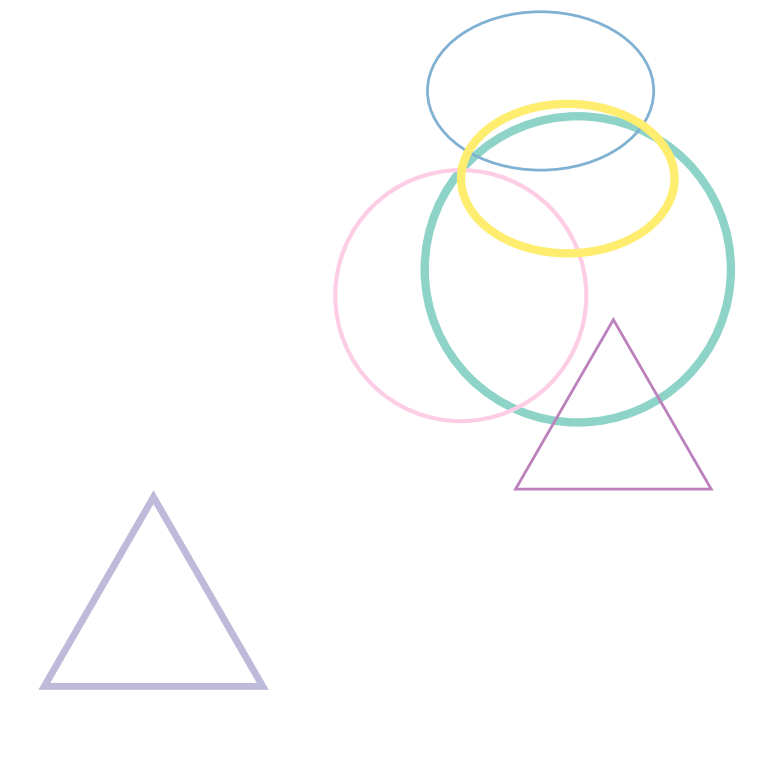[{"shape": "circle", "thickness": 3, "radius": 0.99, "center": [0.75, 0.65]}, {"shape": "triangle", "thickness": 2.5, "radius": 0.82, "center": [0.199, 0.191]}, {"shape": "oval", "thickness": 1, "radius": 0.73, "center": [0.702, 0.882]}, {"shape": "circle", "thickness": 1.5, "radius": 0.82, "center": [0.598, 0.616]}, {"shape": "triangle", "thickness": 1, "radius": 0.73, "center": [0.797, 0.438]}, {"shape": "oval", "thickness": 3, "radius": 0.69, "center": [0.737, 0.768]}]